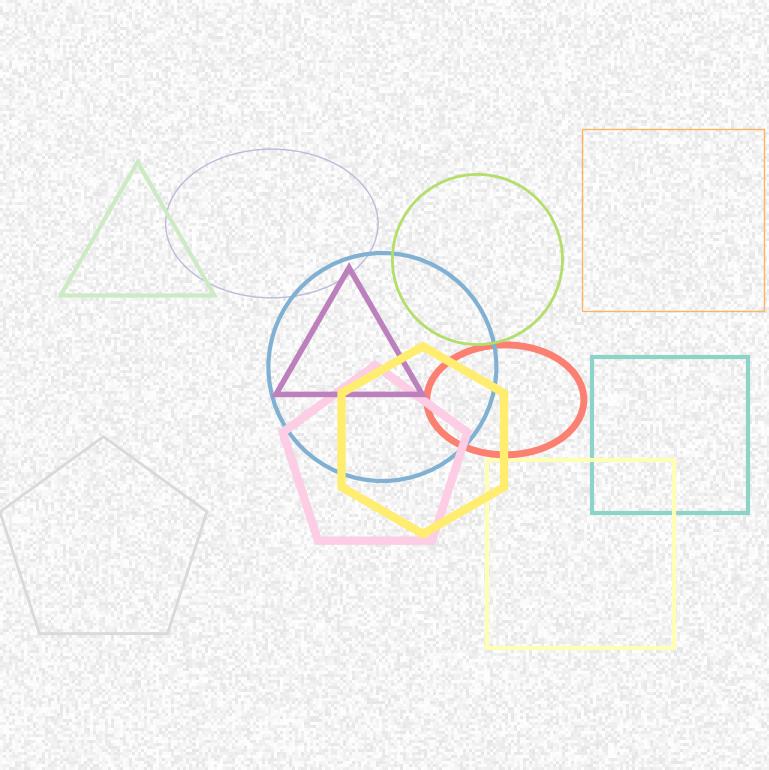[{"shape": "square", "thickness": 1.5, "radius": 0.51, "center": [0.87, 0.435]}, {"shape": "square", "thickness": 1.5, "radius": 0.61, "center": [0.754, 0.28]}, {"shape": "oval", "thickness": 0.5, "radius": 0.69, "center": [0.353, 0.71]}, {"shape": "oval", "thickness": 2.5, "radius": 0.51, "center": [0.656, 0.481]}, {"shape": "circle", "thickness": 1.5, "radius": 0.74, "center": [0.497, 0.523]}, {"shape": "square", "thickness": 0.5, "radius": 0.59, "center": [0.874, 0.715]}, {"shape": "circle", "thickness": 1, "radius": 0.55, "center": [0.62, 0.663]}, {"shape": "pentagon", "thickness": 3, "radius": 0.63, "center": [0.487, 0.4]}, {"shape": "pentagon", "thickness": 1, "radius": 0.71, "center": [0.134, 0.292]}, {"shape": "triangle", "thickness": 2, "radius": 0.55, "center": [0.453, 0.543]}, {"shape": "triangle", "thickness": 1.5, "radius": 0.58, "center": [0.179, 0.674]}, {"shape": "hexagon", "thickness": 3, "radius": 0.61, "center": [0.549, 0.428]}]